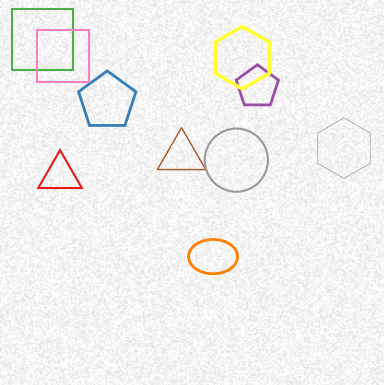[{"shape": "triangle", "thickness": 1.5, "radius": 0.33, "center": [0.156, 0.544]}, {"shape": "pentagon", "thickness": 2, "radius": 0.39, "center": [0.279, 0.738]}, {"shape": "square", "thickness": 1.5, "radius": 0.4, "center": [0.11, 0.898]}, {"shape": "pentagon", "thickness": 2, "radius": 0.29, "center": [0.668, 0.774]}, {"shape": "oval", "thickness": 2, "radius": 0.32, "center": [0.553, 0.333]}, {"shape": "hexagon", "thickness": 2.5, "radius": 0.4, "center": [0.63, 0.85]}, {"shape": "triangle", "thickness": 1, "radius": 0.36, "center": [0.472, 0.596]}, {"shape": "square", "thickness": 1.5, "radius": 0.34, "center": [0.163, 0.855]}, {"shape": "circle", "thickness": 1.5, "radius": 0.41, "center": [0.614, 0.584]}, {"shape": "hexagon", "thickness": 0.5, "radius": 0.39, "center": [0.893, 0.615]}]